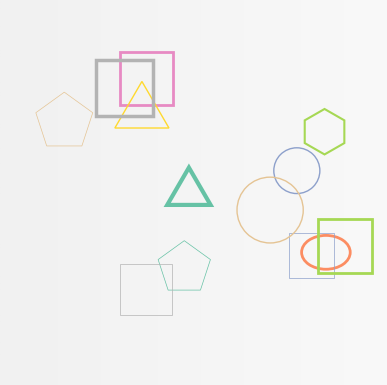[{"shape": "triangle", "thickness": 3, "radius": 0.32, "center": [0.488, 0.5]}, {"shape": "pentagon", "thickness": 0.5, "radius": 0.35, "center": [0.476, 0.304]}, {"shape": "oval", "thickness": 2, "radius": 0.31, "center": [0.841, 0.345]}, {"shape": "circle", "thickness": 1, "radius": 0.3, "center": [0.766, 0.557]}, {"shape": "square", "thickness": 0.5, "radius": 0.29, "center": [0.804, 0.336]}, {"shape": "square", "thickness": 2, "radius": 0.34, "center": [0.377, 0.796]}, {"shape": "square", "thickness": 2, "radius": 0.35, "center": [0.891, 0.361]}, {"shape": "hexagon", "thickness": 1.5, "radius": 0.3, "center": [0.838, 0.658]}, {"shape": "triangle", "thickness": 1, "radius": 0.4, "center": [0.366, 0.708]}, {"shape": "pentagon", "thickness": 0.5, "radius": 0.39, "center": [0.166, 0.683]}, {"shape": "circle", "thickness": 1, "radius": 0.43, "center": [0.697, 0.454]}, {"shape": "square", "thickness": 2.5, "radius": 0.37, "center": [0.321, 0.772]}, {"shape": "square", "thickness": 0.5, "radius": 0.34, "center": [0.377, 0.248]}]